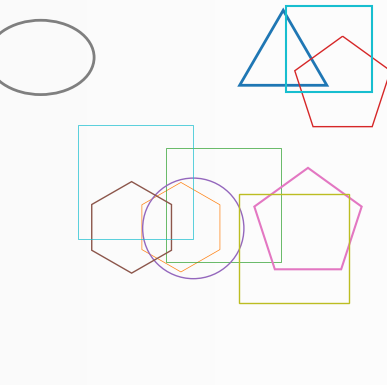[{"shape": "triangle", "thickness": 2, "radius": 0.65, "center": [0.731, 0.843]}, {"shape": "hexagon", "thickness": 0.5, "radius": 0.58, "center": [0.467, 0.41]}, {"shape": "square", "thickness": 0.5, "radius": 0.74, "center": [0.576, 0.467]}, {"shape": "pentagon", "thickness": 1, "radius": 0.65, "center": [0.884, 0.776]}, {"shape": "circle", "thickness": 1, "radius": 0.65, "center": [0.499, 0.407]}, {"shape": "hexagon", "thickness": 1, "radius": 0.59, "center": [0.34, 0.409]}, {"shape": "pentagon", "thickness": 1.5, "radius": 0.73, "center": [0.795, 0.418]}, {"shape": "oval", "thickness": 2, "radius": 0.69, "center": [0.105, 0.851]}, {"shape": "square", "thickness": 1, "radius": 0.71, "center": [0.759, 0.355]}, {"shape": "square", "thickness": 0.5, "radius": 0.74, "center": [0.349, 0.527]}, {"shape": "square", "thickness": 1.5, "radius": 0.56, "center": [0.849, 0.874]}]